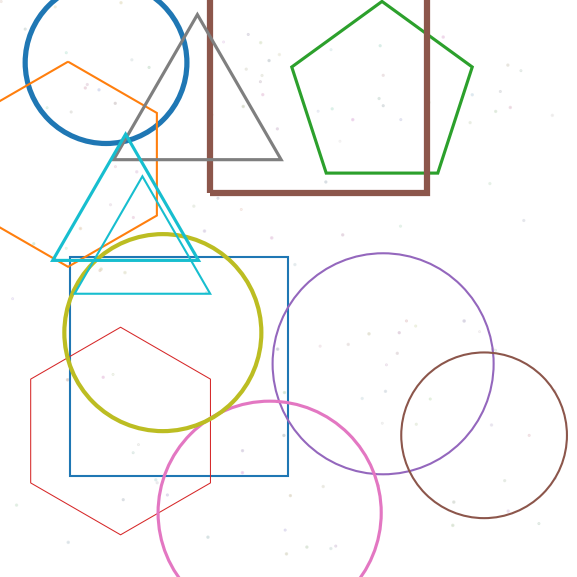[{"shape": "square", "thickness": 1, "radius": 0.95, "center": [0.31, 0.365]}, {"shape": "circle", "thickness": 2.5, "radius": 0.7, "center": [0.184, 0.891]}, {"shape": "hexagon", "thickness": 1, "radius": 0.89, "center": [0.118, 0.715]}, {"shape": "pentagon", "thickness": 1.5, "radius": 0.82, "center": [0.661, 0.832]}, {"shape": "hexagon", "thickness": 0.5, "radius": 0.9, "center": [0.209, 0.253]}, {"shape": "circle", "thickness": 1, "radius": 0.96, "center": [0.663, 0.369]}, {"shape": "circle", "thickness": 1, "radius": 0.72, "center": [0.838, 0.245]}, {"shape": "square", "thickness": 3, "radius": 0.94, "center": [0.551, 0.852]}, {"shape": "circle", "thickness": 1.5, "radius": 0.97, "center": [0.467, 0.111]}, {"shape": "triangle", "thickness": 1.5, "radius": 0.84, "center": [0.342, 0.806]}, {"shape": "circle", "thickness": 2, "radius": 0.85, "center": [0.282, 0.423]}, {"shape": "triangle", "thickness": 1.5, "radius": 0.73, "center": [0.218, 0.621]}, {"shape": "triangle", "thickness": 1, "radius": 0.68, "center": [0.247, 0.558]}]